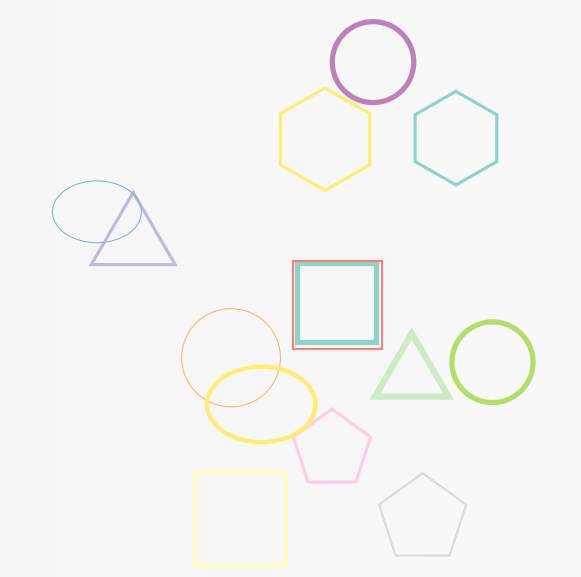[{"shape": "hexagon", "thickness": 1.5, "radius": 0.41, "center": [0.784, 0.76]}, {"shape": "square", "thickness": 2.5, "radius": 0.34, "center": [0.579, 0.476]}, {"shape": "square", "thickness": 1.5, "radius": 0.4, "center": [0.413, 0.101]}, {"shape": "triangle", "thickness": 1.5, "radius": 0.42, "center": [0.229, 0.583]}, {"shape": "square", "thickness": 1, "radius": 0.38, "center": [0.581, 0.472]}, {"shape": "oval", "thickness": 0.5, "radius": 0.38, "center": [0.167, 0.632]}, {"shape": "circle", "thickness": 0.5, "radius": 0.42, "center": [0.398, 0.38]}, {"shape": "circle", "thickness": 2.5, "radius": 0.35, "center": [0.847, 0.372]}, {"shape": "pentagon", "thickness": 1.5, "radius": 0.35, "center": [0.571, 0.221]}, {"shape": "pentagon", "thickness": 1, "radius": 0.39, "center": [0.727, 0.101]}, {"shape": "circle", "thickness": 2.5, "radius": 0.35, "center": [0.642, 0.892]}, {"shape": "triangle", "thickness": 3, "radius": 0.37, "center": [0.708, 0.349]}, {"shape": "oval", "thickness": 2, "radius": 0.47, "center": [0.449, 0.299]}, {"shape": "hexagon", "thickness": 1.5, "radius": 0.44, "center": [0.559, 0.758]}]